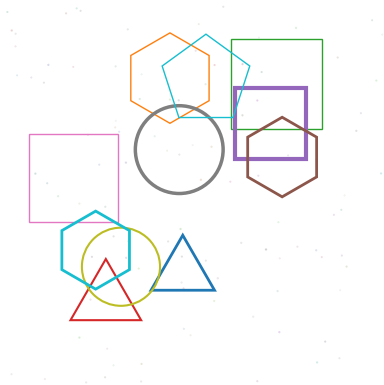[{"shape": "triangle", "thickness": 2, "radius": 0.48, "center": [0.475, 0.294]}, {"shape": "hexagon", "thickness": 1, "radius": 0.59, "center": [0.441, 0.797]}, {"shape": "square", "thickness": 1, "radius": 0.59, "center": [0.718, 0.782]}, {"shape": "triangle", "thickness": 1.5, "radius": 0.53, "center": [0.275, 0.221]}, {"shape": "square", "thickness": 3, "radius": 0.46, "center": [0.703, 0.678]}, {"shape": "hexagon", "thickness": 2, "radius": 0.52, "center": [0.733, 0.592]}, {"shape": "square", "thickness": 1, "radius": 0.57, "center": [0.191, 0.538]}, {"shape": "circle", "thickness": 2.5, "radius": 0.57, "center": [0.466, 0.611]}, {"shape": "circle", "thickness": 1.5, "radius": 0.51, "center": [0.314, 0.307]}, {"shape": "hexagon", "thickness": 2, "radius": 0.51, "center": [0.248, 0.35]}, {"shape": "pentagon", "thickness": 1, "radius": 0.6, "center": [0.535, 0.792]}]